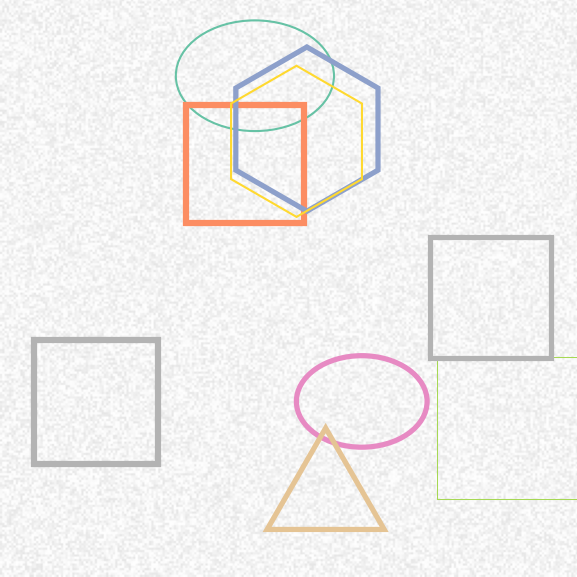[{"shape": "oval", "thickness": 1, "radius": 0.68, "center": [0.441, 0.868]}, {"shape": "square", "thickness": 3, "radius": 0.51, "center": [0.424, 0.715]}, {"shape": "hexagon", "thickness": 2.5, "radius": 0.71, "center": [0.531, 0.776]}, {"shape": "oval", "thickness": 2.5, "radius": 0.57, "center": [0.626, 0.304]}, {"shape": "square", "thickness": 0.5, "radius": 0.61, "center": [0.879, 0.258]}, {"shape": "hexagon", "thickness": 1, "radius": 0.65, "center": [0.513, 0.754]}, {"shape": "triangle", "thickness": 2.5, "radius": 0.59, "center": [0.564, 0.141]}, {"shape": "square", "thickness": 2.5, "radius": 0.52, "center": [0.85, 0.485]}, {"shape": "square", "thickness": 3, "radius": 0.54, "center": [0.166, 0.303]}]